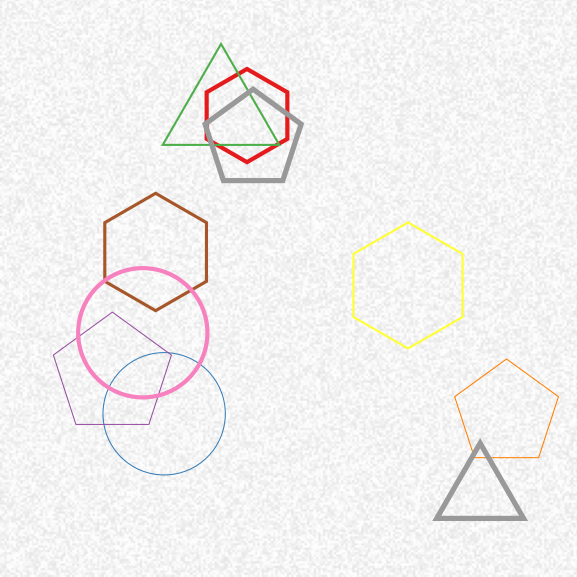[{"shape": "hexagon", "thickness": 2, "radius": 0.4, "center": [0.428, 0.799]}, {"shape": "circle", "thickness": 0.5, "radius": 0.53, "center": [0.284, 0.283]}, {"shape": "triangle", "thickness": 1, "radius": 0.58, "center": [0.383, 0.807]}, {"shape": "pentagon", "thickness": 0.5, "radius": 0.54, "center": [0.195, 0.351]}, {"shape": "pentagon", "thickness": 0.5, "radius": 0.47, "center": [0.877, 0.283]}, {"shape": "hexagon", "thickness": 1, "radius": 0.55, "center": [0.706, 0.505]}, {"shape": "hexagon", "thickness": 1.5, "radius": 0.51, "center": [0.269, 0.563]}, {"shape": "circle", "thickness": 2, "radius": 0.56, "center": [0.247, 0.423]}, {"shape": "triangle", "thickness": 2.5, "radius": 0.43, "center": [0.831, 0.145]}, {"shape": "pentagon", "thickness": 2.5, "radius": 0.44, "center": [0.438, 0.757]}]